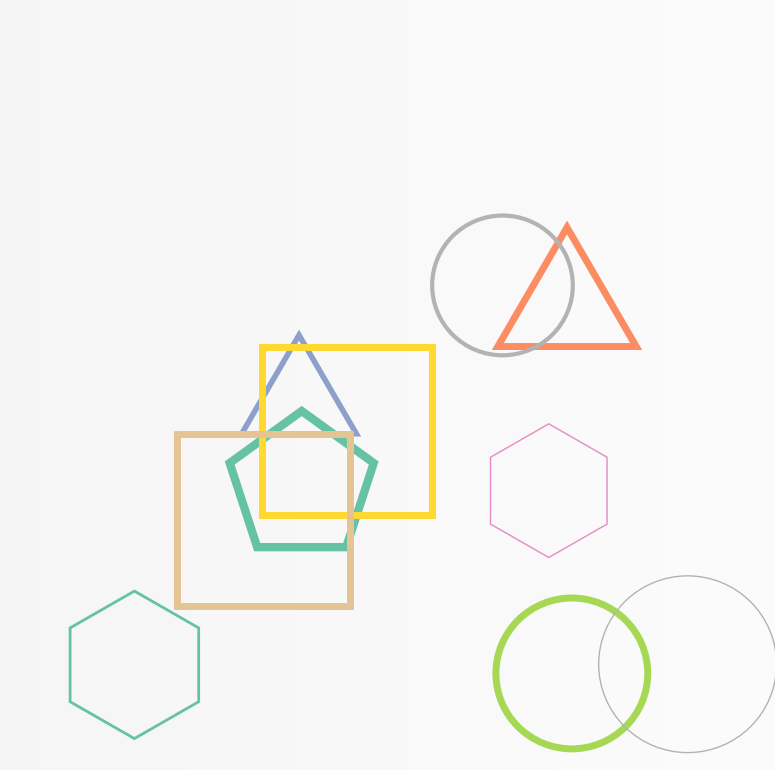[{"shape": "pentagon", "thickness": 3, "radius": 0.49, "center": [0.389, 0.368]}, {"shape": "hexagon", "thickness": 1, "radius": 0.48, "center": [0.173, 0.137]}, {"shape": "triangle", "thickness": 2.5, "radius": 0.52, "center": [0.732, 0.602]}, {"shape": "triangle", "thickness": 2, "radius": 0.43, "center": [0.386, 0.479]}, {"shape": "hexagon", "thickness": 0.5, "radius": 0.43, "center": [0.708, 0.363]}, {"shape": "circle", "thickness": 2.5, "radius": 0.49, "center": [0.738, 0.125]}, {"shape": "square", "thickness": 2.5, "radius": 0.55, "center": [0.448, 0.441]}, {"shape": "square", "thickness": 2.5, "radius": 0.56, "center": [0.34, 0.325]}, {"shape": "circle", "thickness": 0.5, "radius": 0.57, "center": [0.887, 0.137]}, {"shape": "circle", "thickness": 1.5, "radius": 0.45, "center": [0.648, 0.629]}]